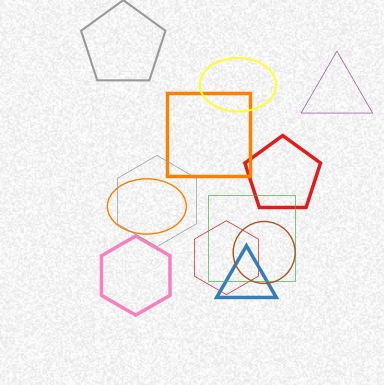[{"shape": "pentagon", "thickness": 2.5, "radius": 0.52, "center": [0.734, 0.545]}, {"shape": "hexagon", "thickness": 0.5, "radius": 0.48, "center": [0.588, 0.331]}, {"shape": "triangle", "thickness": 2.5, "radius": 0.45, "center": [0.64, 0.272]}, {"shape": "square", "thickness": 0.5, "radius": 0.56, "center": [0.653, 0.382]}, {"shape": "triangle", "thickness": 0.5, "radius": 0.54, "center": [0.875, 0.76]}, {"shape": "square", "thickness": 2.5, "radius": 0.54, "center": [0.541, 0.651]}, {"shape": "oval", "thickness": 1, "radius": 0.51, "center": [0.381, 0.464]}, {"shape": "oval", "thickness": 1.5, "radius": 0.5, "center": [0.618, 0.78]}, {"shape": "circle", "thickness": 1, "radius": 0.4, "center": [0.686, 0.344]}, {"shape": "hexagon", "thickness": 2.5, "radius": 0.51, "center": [0.352, 0.284]}, {"shape": "pentagon", "thickness": 1.5, "radius": 0.58, "center": [0.32, 0.884]}, {"shape": "hexagon", "thickness": 0.5, "radius": 0.59, "center": [0.408, 0.478]}]